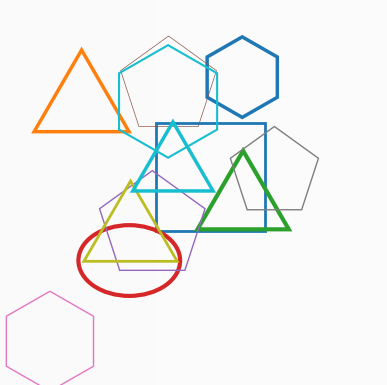[{"shape": "hexagon", "thickness": 2.5, "radius": 0.52, "center": [0.625, 0.8]}, {"shape": "square", "thickness": 2, "radius": 0.7, "center": [0.542, 0.54]}, {"shape": "triangle", "thickness": 2.5, "radius": 0.71, "center": [0.211, 0.729]}, {"shape": "triangle", "thickness": 3, "radius": 0.68, "center": [0.627, 0.472]}, {"shape": "oval", "thickness": 3, "radius": 0.66, "center": [0.334, 0.323]}, {"shape": "pentagon", "thickness": 1, "radius": 0.72, "center": [0.393, 0.414]}, {"shape": "pentagon", "thickness": 0.5, "radius": 0.65, "center": [0.435, 0.776]}, {"shape": "hexagon", "thickness": 1, "radius": 0.65, "center": [0.129, 0.114]}, {"shape": "pentagon", "thickness": 1, "radius": 0.6, "center": [0.708, 0.552]}, {"shape": "triangle", "thickness": 2, "radius": 0.7, "center": [0.337, 0.391]}, {"shape": "triangle", "thickness": 2.5, "radius": 0.6, "center": [0.446, 0.564]}, {"shape": "hexagon", "thickness": 1.5, "radius": 0.73, "center": [0.434, 0.737]}]